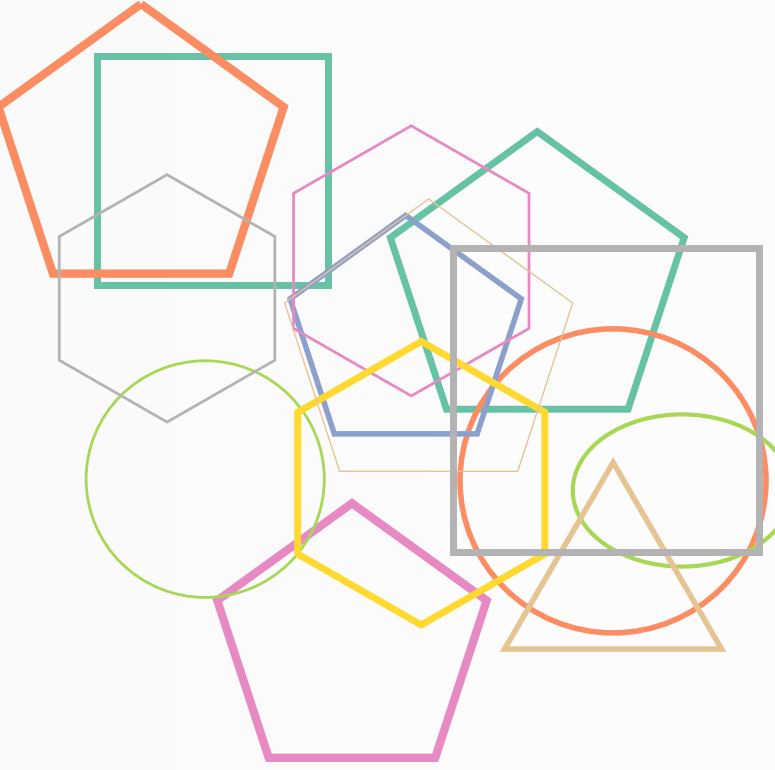[{"shape": "pentagon", "thickness": 2.5, "radius": 1.0, "center": [0.693, 0.63]}, {"shape": "square", "thickness": 2.5, "radius": 0.74, "center": [0.274, 0.778]}, {"shape": "pentagon", "thickness": 3, "radius": 0.97, "center": [0.182, 0.801]}, {"shape": "circle", "thickness": 2, "radius": 0.99, "center": [0.791, 0.375]}, {"shape": "pentagon", "thickness": 2, "radius": 0.78, "center": [0.524, 0.563]}, {"shape": "pentagon", "thickness": 3, "radius": 0.91, "center": [0.454, 0.164]}, {"shape": "hexagon", "thickness": 1, "radius": 0.88, "center": [0.531, 0.661]}, {"shape": "oval", "thickness": 1.5, "radius": 0.71, "center": [0.88, 0.363]}, {"shape": "circle", "thickness": 1, "radius": 0.77, "center": [0.265, 0.378]}, {"shape": "hexagon", "thickness": 2.5, "radius": 0.92, "center": [0.544, 0.373]}, {"shape": "pentagon", "thickness": 0.5, "radius": 0.98, "center": [0.553, 0.546]}, {"shape": "triangle", "thickness": 2, "radius": 0.81, "center": [0.791, 0.238]}, {"shape": "hexagon", "thickness": 1, "radius": 0.8, "center": [0.216, 0.612]}, {"shape": "square", "thickness": 2.5, "radius": 0.99, "center": [0.782, 0.48]}]